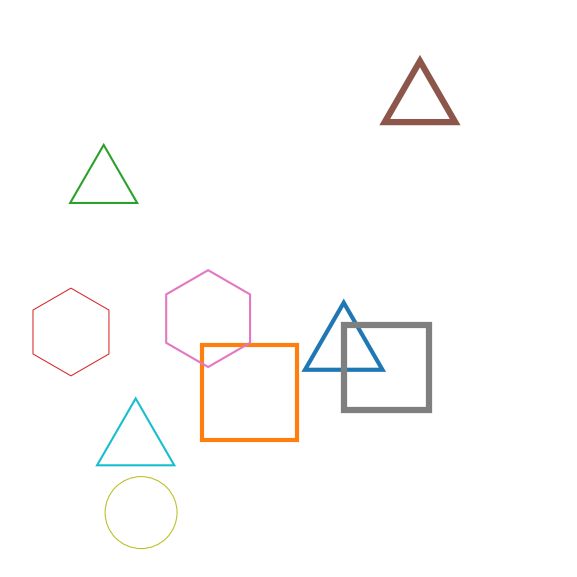[{"shape": "triangle", "thickness": 2, "radius": 0.39, "center": [0.595, 0.398]}, {"shape": "square", "thickness": 2, "radius": 0.41, "center": [0.432, 0.32]}, {"shape": "triangle", "thickness": 1, "radius": 0.34, "center": [0.18, 0.681]}, {"shape": "hexagon", "thickness": 0.5, "radius": 0.38, "center": [0.123, 0.424]}, {"shape": "triangle", "thickness": 3, "radius": 0.35, "center": [0.727, 0.823]}, {"shape": "hexagon", "thickness": 1, "radius": 0.42, "center": [0.36, 0.447]}, {"shape": "square", "thickness": 3, "radius": 0.37, "center": [0.67, 0.362]}, {"shape": "circle", "thickness": 0.5, "radius": 0.31, "center": [0.244, 0.112]}, {"shape": "triangle", "thickness": 1, "radius": 0.39, "center": [0.235, 0.232]}]